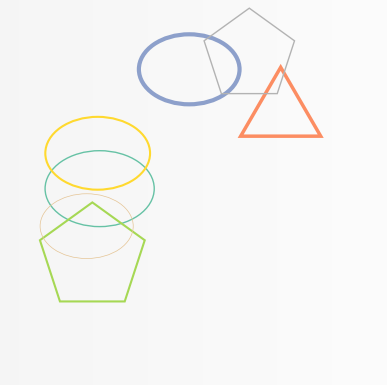[{"shape": "oval", "thickness": 1, "radius": 0.7, "center": [0.257, 0.51]}, {"shape": "triangle", "thickness": 2.5, "radius": 0.6, "center": [0.724, 0.706]}, {"shape": "oval", "thickness": 3, "radius": 0.65, "center": [0.488, 0.82]}, {"shape": "pentagon", "thickness": 1.5, "radius": 0.71, "center": [0.238, 0.332]}, {"shape": "oval", "thickness": 1.5, "radius": 0.68, "center": [0.252, 0.602]}, {"shape": "oval", "thickness": 0.5, "radius": 0.6, "center": [0.224, 0.413]}, {"shape": "pentagon", "thickness": 1, "radius": 0.61, "center": [0.643, 0.856]}]